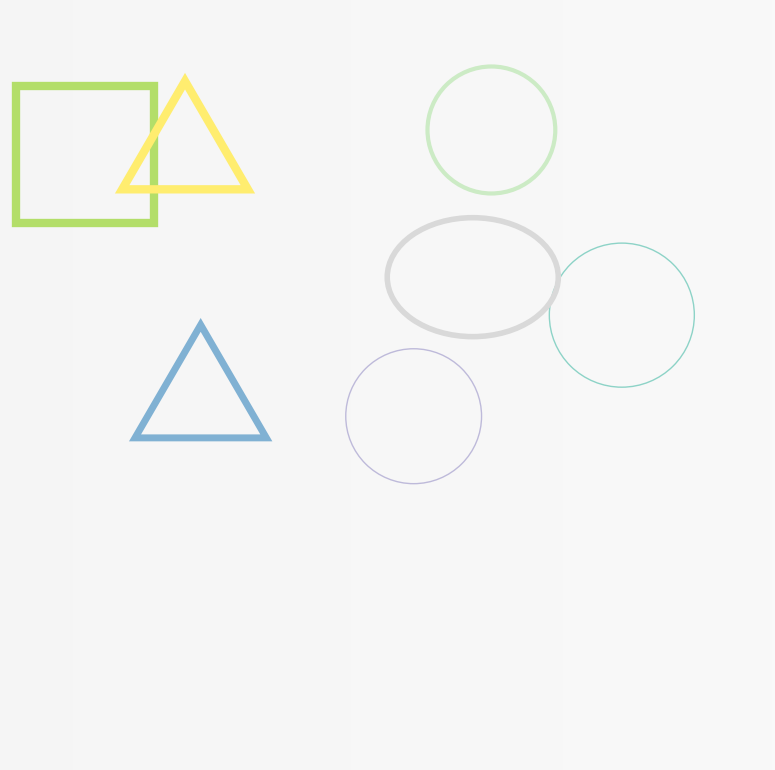[{"shape": "circle", "thickness": 0.5, "radius": 0.47, "center": [0.802, 0.591]}, {"shape": "circle", "thickness": 0.5, "radius": 0.44, "center": [0.534, 0.459]}, {"shape": "triangle", "thickness": 2.5, "radius": 0.49, "center": [0.259, 0.48]}, {"shape": "square", "thickness": 3, "radius": 0.44, "center": [0.11, 0.8]}, {"shape": "oval", "thickness": 2, "radius": 0.55, "center": [0.61, 0.64]}, {"shape": "circle", "thickness": 1.5, "radius": 0.41, "center": [0.634, 0.831]}, {"shape": "triangle", "thickness": 3, "radius": 0.47, "center": [0.239, 0.801]}]